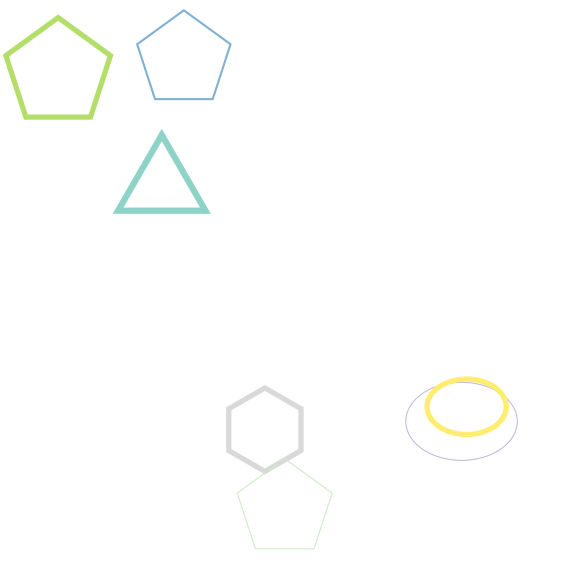[{"shape": "triangle", "thickness": 3, "radius": 0.44, "center": [0.28, 0.678]}, {"shape": "oval", "thickness": 0.5, "radius": 0.48, "center": [0.799, 0.27]}, {"shape": "pentagon", "thickness": 1, "radius": 0.43, "center": [0.318, 0.896]}, {"shape": "pentagon", "thickness": 2.5, "radius": 0.48, "center": [0.101, 0.873]}, {"shape": "hexagon", "thickness": 2.5, "radius": 0.36, "center": [0.459, 0.255]}, {"shape": "pentagon", "thickness": 0.5, "radius": 0.43, "center": [0.493, 0.119]}, {"shape": "oval", "thickness": 2.5, "radius": 0.34, "center": [0.808, 0.295]}]